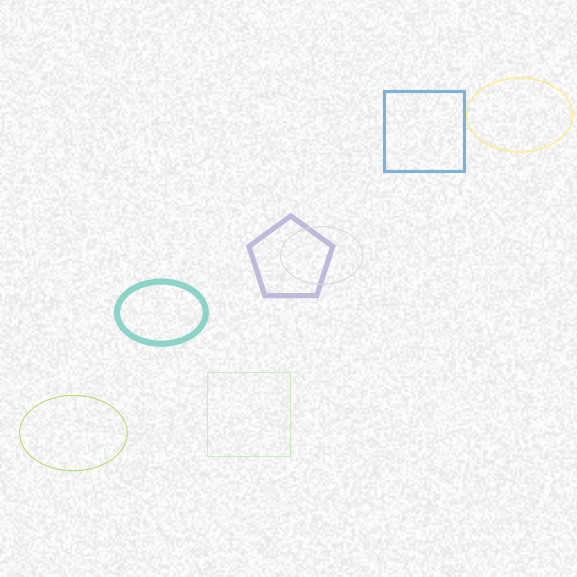[{"shape": "oval", "thickness": 3, "radius": 0.38, "center": [0.279, 0.458]}, {"shape": "pentagon", "thickness": 2.5, "radius": 0.38, "center": [0.504, 0.549]}, {"shape": "square", "thickness": 1.5, "radius": 0.35, "center": [0.734, 0.772]}, {"shape": "oval", "thickness": 0.5, "radius": 0.47, "center": [0.127, 0.249]}, {"shape": "oval", "thickness": 0.5, "radius": 0.36, "center": [0.557, 0.557]}, {"shape": "square", "thickness": 0.5, "radius": 0.36, "center": [0.43, 0.282]}, {"shape": "oval", "thickness": 0.5, "radius": 0.46, "center": [0.9, 0.8]}]